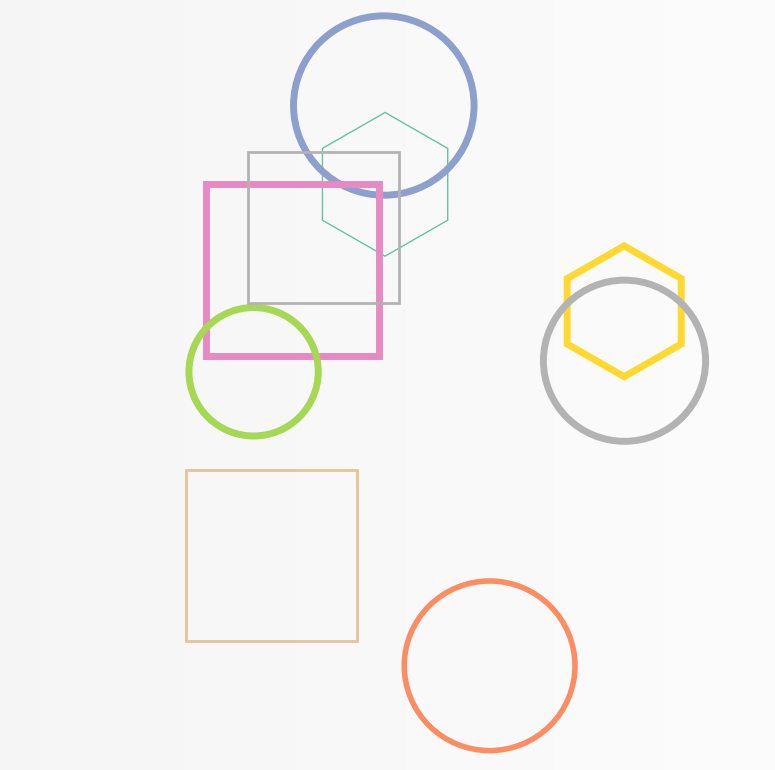[{"shape": "hexagon", "thickness": 0.5, "radius": 0.47, "center": [0.497, 0.761]}, {"shape": "circle", "thickness": 2, "radius": 0.55, "center": [0.632, 0.135]}, {"shape": "circle", "thickness": 2.5, "radius": 0.58, "center": [0.495, 0.863]}, {"shape": "square", "thickness": 2.5, "radius": 0.56, "center": [0.378, 0.65]}, {"shape": "circle", "thickness": 2.5, "radius": 0.42, "center": [0.327, 0.517]}, {"shape": "hexagon", "thickness": 2.5, "radius": 0.42, "center": [0.805, 0.596]}, {"shape": "square", "thickness": 1, "radius": 0.55, "center": [0.35, 0.279]}, {"shape": "square", "thickness": 1, "radius": 0.49, "center": [0.418, 0.705]}, {"shape": "circle", "thickness": 2.5, "radius": 0.52, "center": [0.806, 0.532]}]